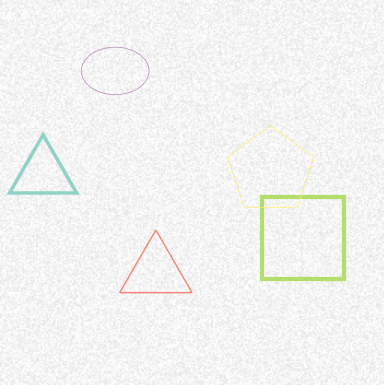[{"shape": "triangle", "thickness": 2.5, "radius": 0.5, "center": [0.112, 0.549]}, {"shape": "triangle", "thickness": 1, "radius": 0.54, "center": [0.405, 0.294]}, {"shape": "square", "thickness": 3, "radius": 0.53, "center": [0.787, 0.382]}, {"shape": "oval", "thickness": 0.5, "radius": 0.44, "center": [0.299, 0.816]}, {"shape": "pentagon", "thickness": 0.5, "radius": 0.59, "center": [0.703, 0.556]}]